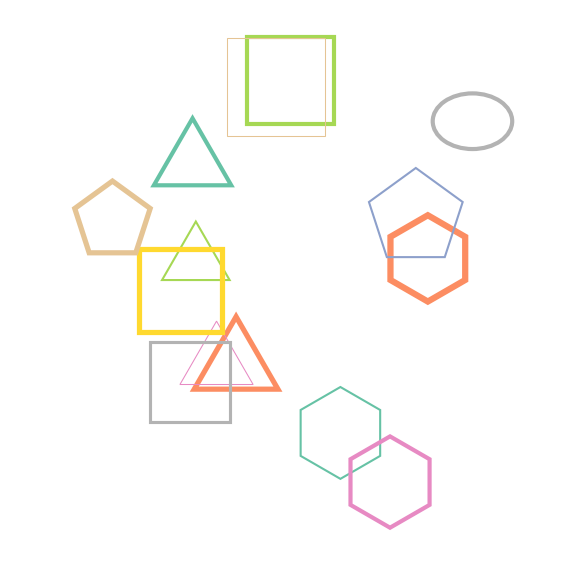[{"shape": "triangle", "thickness": 2, "radius": 0.39, "center": [0.333, 0.717]}, {"shape": "hexagon", "thickness": 1, "radius": 0.4, "center": [0.589, 0.249]}, {"shape": "triangle", "thickness": 2.5, "radius": 0.42, "center": [0.409, 0.367]}, {"shape": "hexagon", "thickness": 3, "radius": 0.37, "center": [0.741, 0.552]}, {"shape": "pentagon", "thickness": 1, "radius": 0.43, "center": [0.72, 0.623]}, {"shape": "hexagon", "thickness": 2, "radius": 0.4, "center": [0.675, 0.164]}, {"shape": "triangle", "thickness": 0.5, "radius": 0.37, "center": [0.375, 0.37]}, {"shape": "square", "thickness": 2, "radius": 0.38, "center": [0.503, 0.859]}, {"shape": "triangle", "thickness": 1, "radius": 0.34, "center": [0.339, 0.548]}, {"shape": "square", "thickness": 2.5, "radius": 0.36, "center": [0.312, 0.496]}, {"shape": "square", "thickness": 0.5, "radius": 0.42, "center": [0.478, 0.848]}, {"shape": "pentagon", "thickness": 2.5, "radius": 0.34, "center": [0.195, 0.617]}, {"shape": "oval", "thickness": 2, "radius": 0.34, "center": [0.818, 0.789]}, {"shape": "square", "thickness": 1.5, "radius": 0.35, "center": [0.33, 0.338]}]